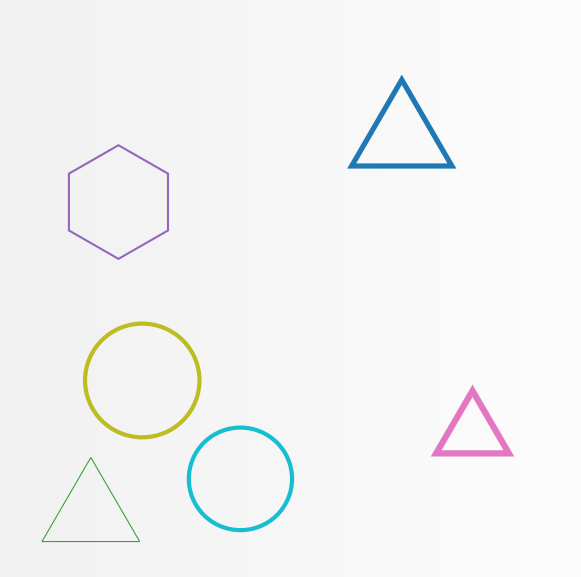[{"shape": "triangle", "thickness": 2.5, "radius": 0.5, "center": [0.691, 0.761]}, {"shape": "triangle", "thickness": 0.5, "radius": 0.49, "center": [0.156, 0.11]}, {"shape": "hexagon", "thickness": 1, "radius": 0.49, "center": [0.204, 0.649]}, {"shape": "triangle", "thickness": 3, "radius": 0.36, "center": [0.813, 0.25]}, {"shape": "circle", "thickness": 2, "radius": 0.49, "center": [0.245, 0.34]}, {"shape": "circle", "thickness": 2, "radius": 0.44, "center": [0.414, 0.17]}]